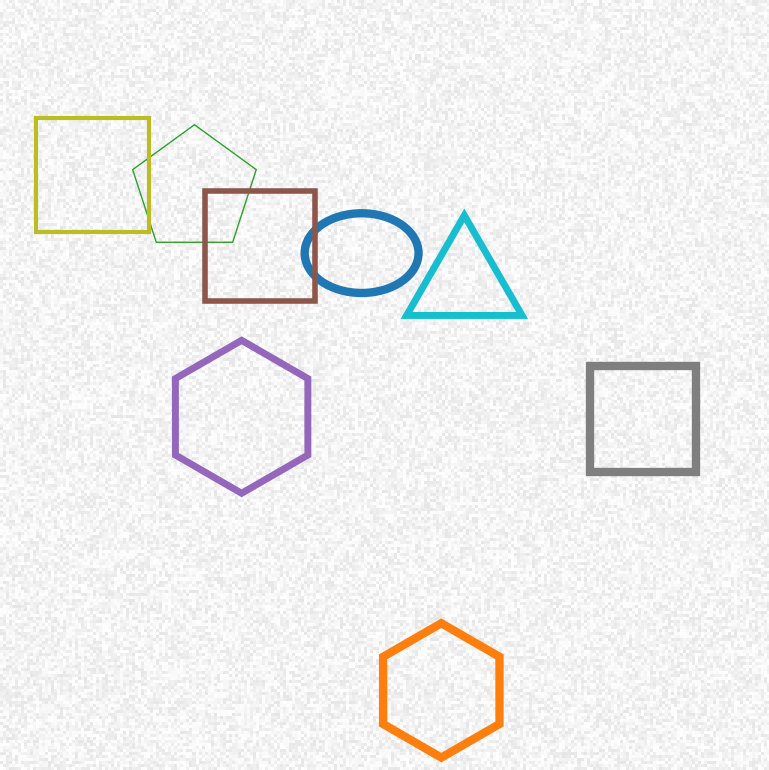[{"shape": "oval", "thickness": 3, "radius": 0.37, "center": [0.47, 0.671]}, {"shape": "hexagon", "thickness": 3, "radius": 0.44, "center": [0.573, 0.103]}, {"shape": "pentagon", "thickness": 0.5, "radius": 0.42, "center": [0.253, 0.754]}, {"shape": "hexagon", "thickness": 2.5, "radius": 0.5, "center": [0.314, 0.459]}, {"shape": "square", "thickness": 2, "radius": 0.36, "center": [0.338, 0.68]}, {"shape": "square", "thickness": 3, "radius": 0.34, "center": [0.835, 0.456]}, {"shape": "square", "thickness": 1.5, "radius": 0.37, "center": [0.12, 0.773]}, {"shape": "triangle", "thickness": 2.5, "radius": 0.43, "center": [0.603, 0.634]}]